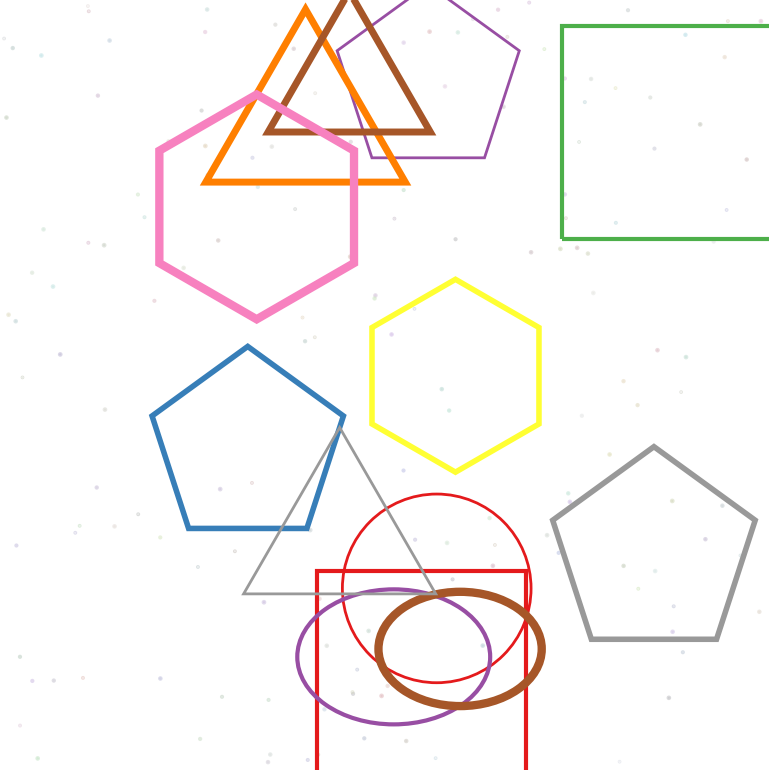[{"shape": "circle", "thickness": 1, "radius": 0.61, "center": [0.567, 0.236]}, {"shape": "square", "thickness": 1.5, "radius": 0.68, "center": [0.547, 0.123]}, {"shape": "pentagon", "thickness": 2, "radius": 0.65, "center": [0.322, 0.419]}, {"shape": "square", "thickness": 1.5, "radius": 0.69, "center": [0.868, 0.828]}, {"shape": "oval", "thickness": 1.5, "radius": 0.63, "center": [0.511, 0.147]}, {"shape": "pentagon", "thickness": 1, "radius": 0.62, "center": [0.556, 0.896]}, {"shape": "triangle", "thickness": 2.5, "radius": 0.75, "center": [0.397, 0.838]}, {"shape": "hexagon", "thickness": 2, "radius": 0.63, "center": [0.592, 0.512]}, {"shape": "oval", "thickness": 3, "radius": 0.53, "center": [0.598, 0.157]}, {"shape": "triangle", "thickness": 2.5, "radius": 0.61, "center": [0.454, 0.889]}, {"shape": "hexagon", "thickness": 3, "radius": 0.73, "center": [0.333, 0.731]}, {"shape": "pentagon", "thickness": 2, "radius": 0.69, "center": [0.849, 0.282]}, {"shape": "triangle", "thickness": 1, "radius": 0.72, "center": [0.441, 0.301]}]